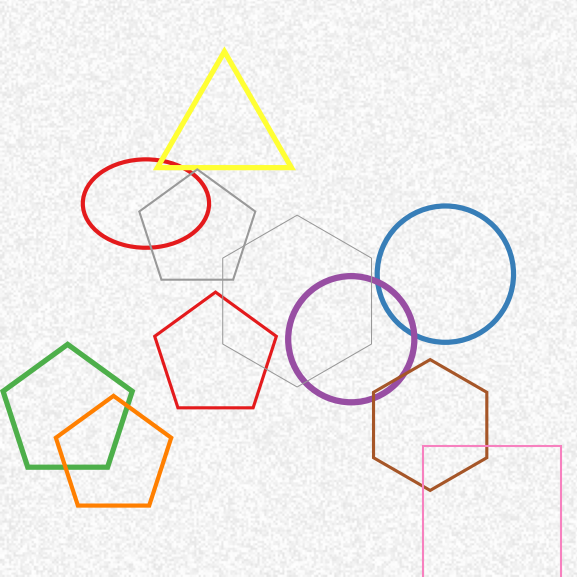[{"shape": "oval", "thickness": 2, "radius": 0.55, "center": [0.253, 0.647]}, {"shape": "pentagon", "thickness": 1.5, "radius": 0.55, "center": [0.373, 0.383]}, {"shape": "circle", "thickness": 2.5, "radius": 0.59, "center": [0.771, 0.524]}, {"shape": "pentagon", "thickness": 2.5, "radius": 0.59, "center": [0.117, 0.285]}, {"shape": "circle", "thickness": 3, "radius": 0.55, "center": [0.608, 0.412]}, {"shape": "pentagon", "thickness": 2, "radius": 0.53, "center": [0.197, 0.209]}, {"shape": "triangle", "thickness": 2.5, "radius": 0.67, "center": [0.389, 0.776]}, {"shape": "hexagon", "thickness": 1.5, "radius": 0.57, "center": [0.745, 0.263]}, {"shape": "square", "thickness": 1, "radius": 0.6, "center": [0.852, 0.108]}, {"shape": "pentagon", "thickness": 1, "radius": 0.53, "center": [0.342, 0.6]}, {"shape": "hexagon", "thickness": 0.5, "radius": 0.74, "center": [0.515, 0.478]}]